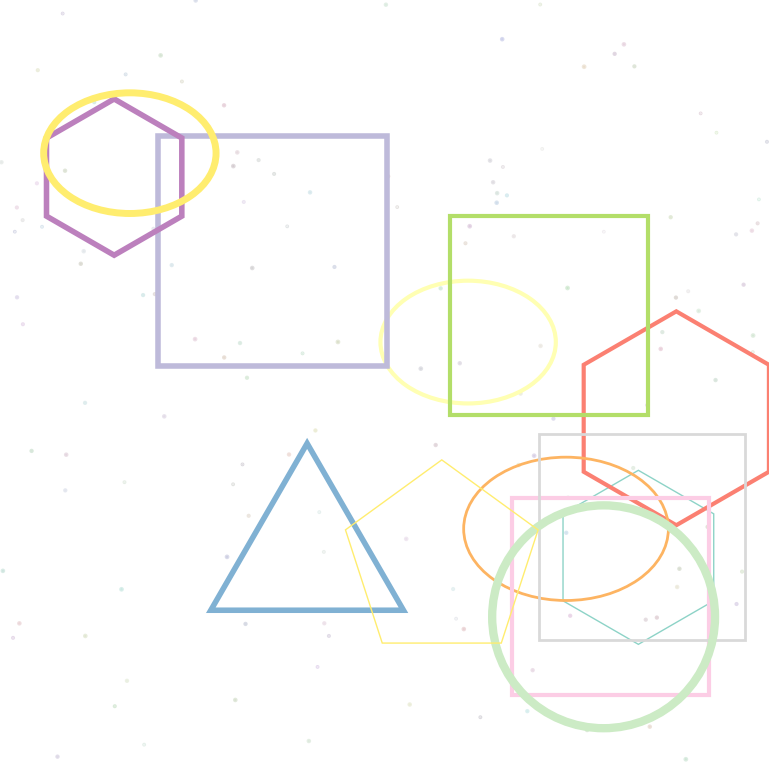[{"shape": "hexagon", "thickness": 0.5, "radius": 0.56, "center": [0.829, 0.276]}, {"shape": "oval", "thickness": 1.5, "radius": 0.57, "center": [0.608, 0.556]}, {"shape": "square", "thickness": 2, "radius": 0.75, "center": [0.354, 0.674]}, {"shape": "hexagon", "thickness": 1.5, "radius": 0.69, "center": [0.878, 0.457]}, {"shape": "triangle", "thickness": 2, "radius": 0.72, "center": [0.399, 0.28]}, {"shape": "oval", "thickness": 1, "radius": 0.66, "center": [0.735, 0.313]}, {"shape": "square", "thickness": 1.5, "radius": 0.65, "center": [0.713, 0.591]}, {"shape": "square", "thickness": 1.5, "radius": 0.64, "center": [0.793, 0.225]}, {"shape": "square", "thickness": 1, "radius": 0.67, "center": [0.833, 0.303]}, {"shape": "hexagon", "thickness": 2, "radius": 0.51, "center": [0.148, 0.77]}, {"shape": "circle", "thickness": 3, "radius": 0.72, "center": [0.784, 0.199]}, {"shape": "pentagon", "thickness": 0.5, "radius": 0.66, "center": [0.574, 0.271]}, {"shape": "oval", "thickness": 2.5, "radius": 0.56, "center": [0.169, 0.801]}]